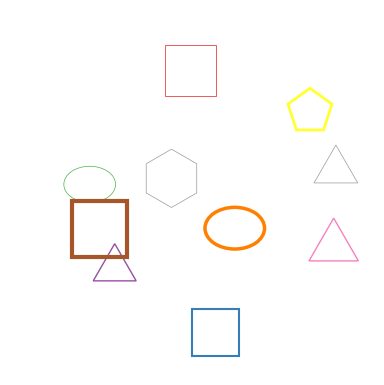[{"shape": "square", "thickness": 0.5, "radius": 0.33, "center": [0.494, 0.816]}, {"shape": "square", "thickness": 1.5, "radius": 0.3, "center": [0.559, 0.137]}, {"shape": "oval", "thickness": 0.5, "radius": 0.34, "center": [0.233, 0.521]}, {"shape": "triangle", "thickness": 1, "radius": 0.32, "center": [0.298, 0.303]}, {"shape": "oval", "thickness": 2.5, "radius": 0.39, "center": [0.61, 0.407]}, {"shape": "pentagon", "thickness": 2, "radius": 0.3, "center": [0.805, 0.711]}, {"shape": "square", "thickness": 3, "radius": 0.36, "center": [0.258, 0.405]}, {"shape": "triangle", "thickness": 1, "radius": 0.37, "center": [0.867, 0.359]}, {"shape": "hexagon", "thickness": 0.5, "radius": 0.38, "center": [0.445, 0.537]}, {"shape": "triangle", "thickness": 0.5, "radius": 0.33, "center": [0.872, 0.558]}]